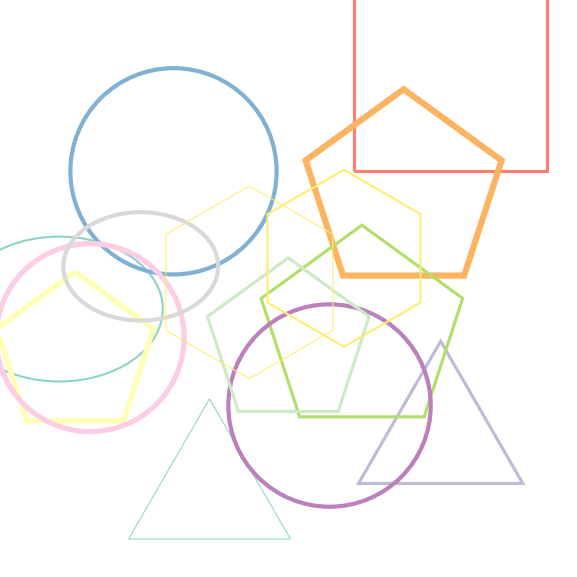[{"shape": "oval", "thickness": 1, "radius": 0.9, "center": [0.103, 0.464]}, {"shape": "triangle", "thickness": 0.5, "radius": 0.81, "center": [0.363, 0.147]}, {"shape": "pentagon", "thickness": 2.5, "radius": 0.71, "center": [0.13, 0.386]}, {"shape": "triangle", "thickness": 1.5, "radius": 0.82, "center": [0.763, 0.244]}, {"shape": "square", "thickness": 1.5, "radius": 0.84, "center": [0.78, 0.87]}, {"shape": "circle", "thickness": 2, "radius": 0.89, "center": [0.3, 0.703]}, {"shape": "pentagon", "thickness": 3, "radius": 0.89, "center": [0.699, 0.666]}, {"shape": "pentagon", "thickness": 1.5, "radius": 0.92, "center": [0.627, 0.426]}, {"shape": "circle", "thickness": 2.5, "radius": 0.81, "center": [0.156, 0.414]}, {"shape": "oval", "thickness": 2, "radius": 0.67, "center": [0.244, 0.538]}, {"shape": "circle", "thickness": 2, "radius": 0.88, "center": [0.571, 0.297]}, {"shape": "pentagon", "thickness": 1.5, "radius": 0.74, "center": [0.499, 0.406]}, {"shape": "hexagon", "thickness": 1, "radius": 0.77, "center": [0.596, 0.552]}, {"shape": "hexagon", "thickness": 0.5, "radius": 0.83, "center": [0.432, 0.51]}]